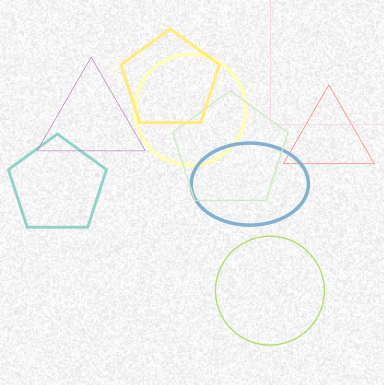[{"shape": "pentagon", "thickness": 2, "radius": 0.67, "center": [0.149, 0.518]}, {"shape": "circle", "thickness": 2.5, "radius": 0.72, "center": [0.495, 0.715]}, {"shape": "triangle", "thickness": 0.5, "radius": 0.68, "center": [0.854, 0.643]}, {"shape": "oval", "thickness": 2.5, "radius": 0.76, "center": [0.649, 0.522]}, {"shape": "circle", "thickness": 1, "radius": 0.71, "center": [0.701, 0.245]}, {"shape": "square", "thickness": 0.5, "radius": 0.98, "center": [0.896, 0.874]}, {"shape": "triangle", "thickness": 0.5, "radius": 0.81, "center": [0.237, 0.689]}, {"shape": "pentagon", "thickness": 1, "radius": 0.79, "center": [0.598, 0.607]}, {"shape": "pentagon", "thickness": 2, "radius": 0.67, "center": [0.442, 0.79]}]